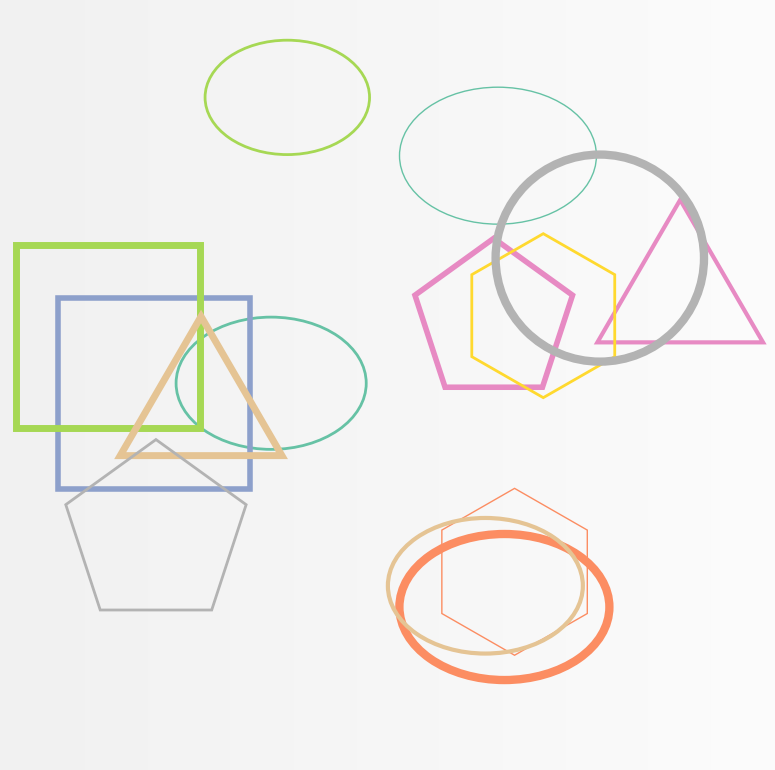[{"shape": "oval", "thickness": 1, "radius": 0.61, "center": [0.35, 0.502]}, {"shape": "oval", "thickness": 0.5, "radius": 0.64, "center": [0.643, 0.798]}, {"shape": "hexagon", "thickness": 0.5, "radius": 0.54, "center": [0.664, 0.257]}, {"shape": "oval", "thickness": 3, "radius": 0.68, "center": [0.651, 0.212]}, {"shape": "square", "thickness": 2, "radius": 0.62, "center": [0.198, 0.489]}, {"shape": "triangle", "thickness": 1.5, "radius": 0.62, "center": [0.878, 0.617]}, {"shape": "pentagon", "thickness": 2, "radius": 0.53, "center": [0.637, 0.584]}, {"shape": "square", "thickness": 2.5, "radius": 0.59, "center": [0.14, 0.563]}, {"shape": "oval", "thickness": 1, "radius": 0.53, "center": [0.371, 0.874]}, {"shape": "hexagon", "thickness": 1, "radius": 0.53, "center": [0.701, 0.59]}, {"shape": "oval", "thickness": 1.5, "radius": 0.63, "center": [0.626, 0.239]}, {"shape": "triangle", "thickness": 2.5, "radius": 0.6, "center": [0.259, 0.469]}, {"shape": "pentagon", "thickness": 1, "radius": 0.61, "center": [0.201, 0.307]}, {"shape": "circle", "thickness": 3, "radius": 0.67, "center": [0.774, 0.665]}]